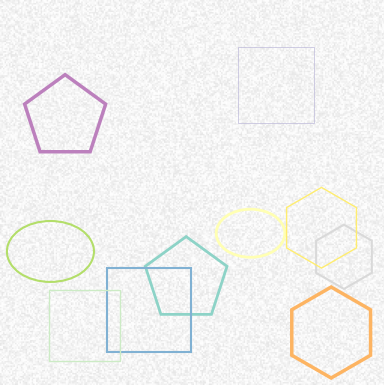[{"shape": "pentagon", "thickness": 2, "radius": 0.56, "center": [0.484, 0.274]}, {"shape": "oval", "thickness": 2, "radius": 0.45, "center": [0.651, 0.394]}, {"shape": "square", "thickness": 0.5, "radius": 0.49, "center": [0.717, 0.779]}, {"shape": "square", "thickness": 1.5, "radius": 0.54, "center": [0.386, 0.195]}, {"shape": "hexagon", "thickness": 2.5, "radius": 0.59, "center": [0.86, 0.136]}, {"shape": "oval", "thickness": 1.5, "radius": 0.57, "center": [0.131, 0.347]}, {"shape": "hexagon", "thickness": 1.5, "radius": 0.42, "center": [0.893, 0.333]}, {"shape": "pentagon", "thickness": 2.5, "radius": 0.55, "center": [0.169, 0.695]}, {"shape": "square", "thickness": 1, "radius": 0.46, "center": [0.219, 0.154]}, {"shape": "hexagon", "thickness": 1, "radius": 0.52, "center": [0.835, 0.408]}]